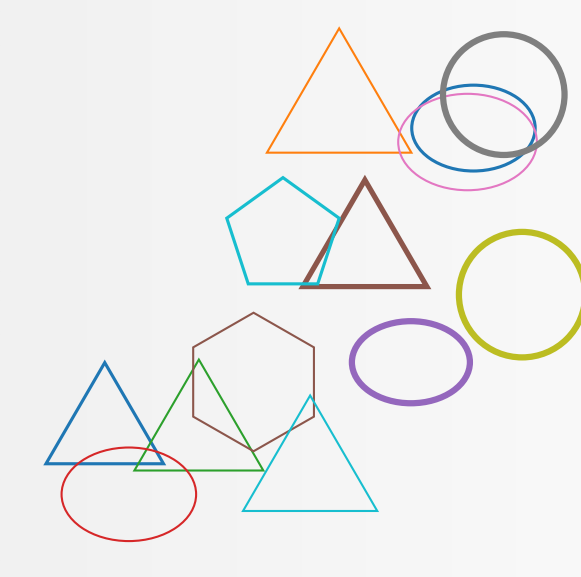[{"shape": "oval", "thickness": 1.5, "radius": 0.53, "center": [0.815, 0.777]}, {"shape": "triangle", "thickness": 1.5, "radius": 0.58, "center": [0.18, 0.254]}, {"shape": "triangle", "thickness": 1, "radius": 0.72, "center": [0.584, 0.807]}, {"shape": "triangle", "thickness": 1, "radius": 0.64, "center": [0.342, 0.248]}, {"shape": "oval", "thickness": 1, "radius": 0.58, "center": [0.222, 0.143]}, {"shape": "oval", "thickness": 3, "radius": 0.51, "center": [0.707, 0.372]}, {"shape": "triangle", "thickness": 2.5, "radius": 0.62, "center": [0.628, 0.564]}, {"shape": "hexagon", "thickness": 1, "radius": 0.6, "center": [0.436, 0.338]}, {"shape": "oval", "thickness": 1, "radius": 0.6, "center": [0.804, 0.753]}, {"shape": "circle", "thickness": 3, "radius": 0.52, "center": [0.867, 0.835]}, {"shape": "circle", "thickness": 3, "radius": 0.54, "center": [0.898, 0.489]}, {"shape": "pentagon", "thickness": 1.5, "radius": 0.51, "center": [0.487, 0.59]}, {"shape": "triangle", "thickness": 1, "radius": 0.67, "center": [0.534, 0.181]}]